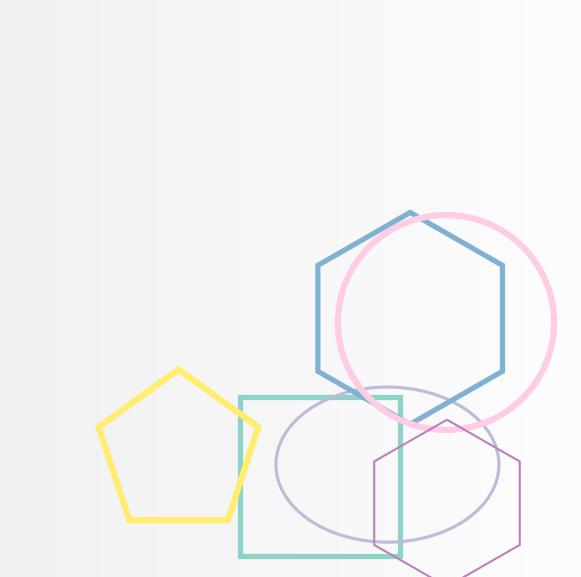[{"shape": "square", "thickness": 2.5, "radius": 0.69, "center": [0.551, 0.175]}, {"shape": "oval", "thickness": 1.5, "radius": 0.96, "center": [0.667, 0.195]}, {"shape": "hexagon", "thickness": 2.5, "radius": 0.92, "center": [0.706, 0.448]}, {"shape": "circle", "thickness": 3, "radius": 0.93, "center": [0.767, 0.441]}, {"shape": "hexagon", "thickness": 1, "radius": 0.72, "center": [0.769, 0.128]}, {"shape": "pentagon", "thickness": 3, "radius": 0.72, "center": [0.307, 0.215]}]